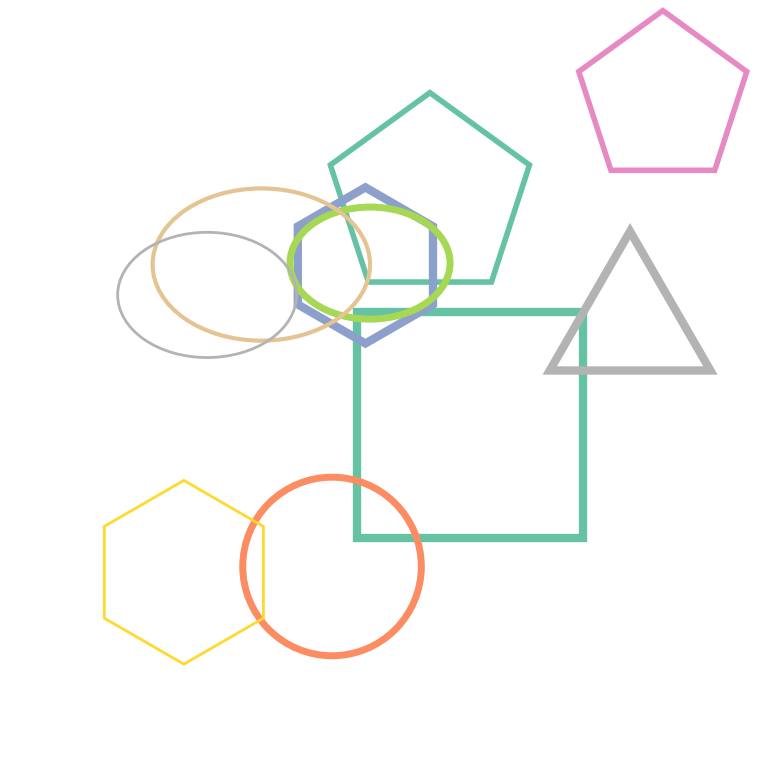[{"shape": "pentagon", "thickness": 2, "radius": 0.68, "center": [0.558, 0.744]}, {"shape": "square", "thickness": 3, "radius": 0.74, "center": [0.611, 0.448]}, {"shape": "circle", "thickness": 2.5, "radius": 0.58, "center": [0.431, 0.264]}, {"shape": "hexagon", "thickness": 3, "radius": 0.51, "center": [0.475, 0.655]}, {"shape": "pentagon", "thickness": 2, "radius": 0.57, "center": [0.861, 0.872]}, {"shape": "oval", "thickness": 2.5, "radius": 0.52, "center": [0.481, 0.658]}, {"shape": "hexagon", "thickness": 1, "radius": 0.6, "center": [0.239, 0.257]}, {"shape": "oval", "thickness": 1.5, "radius": 0.71, "center": [0.339, 0.656]}, {"shape": "triangle", "thickness": 3, "radius": 0.6, "center": [0.818, 0.579]}, {"shape": "oval", "thickness": 1, "radius": 0.58, "center": [0.269, 0.617]}]